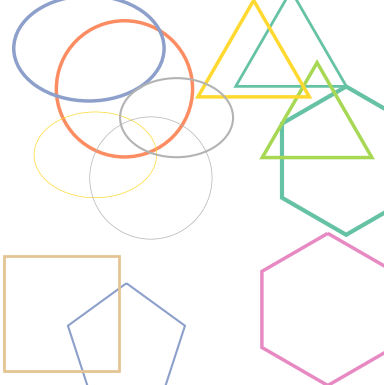[{"shape": "triangle", "thickness": 2, "radius": 0.83, "center": [0.756, 0.859]}, {"shape": "hexagon", "thickness": 3, "radius": 0.96, "center": [0.899, 0.583]}, {"shape": "circle", "thickness": 2.5, "radius": 0.88, "center": [0.323, 0.769]}, {"shape": "oval", "thickness": 2.5, "radius": 0.98, "center": [0.231, 0.874]}, {"shape": "pentagon", "thickness": 1.5, "radius": 0.8, "center": [0.328, 0.105]}, {"shape": "hexagon", "thickness": 2.5, "radius": 0.99, "center": [0.851, 0.196]}, {"shape": "triangle", "thickness": 2.5, "radius": 0.82, "center": [0.824, 0.673]}, {"shape": "oval", "thickness": 0.5, "radius": 0.8, "center": [0.248, 0.598]}, {"shape": "triangle", "thickness": 2.5, "radius": 0.84, "center": [0.659, 0.832]}, {"shape": "square", "thickness": 2, "radius": 0.75, "center": [0.161, 0.185]}, {"shape": "oval", "thickness": 1.5, "radius": 0.73, "center": [0.459, 0.694]}, {"shape": "circle", "thickness": 0.5, "radius": 0.79, "center": [0.392, 0.538]}]